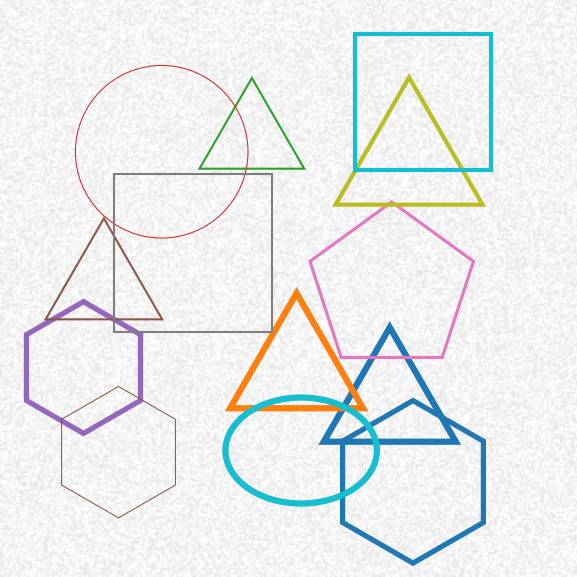[{"shape": "hexagon", "thickness": 2.5, "radius": 0.7, "center": [0.715, 0.165]}, {"shape": "triangle", "thickness": 3, "radius": 0.66, "center": [0.675, 0.3]}, {"shape": "triangle", "thickness": 3, "radius": 0.66, "center": [0.513, 0.359]}, {"shape": "triangle", "thickness": 1, "radius": 0.52, "center": [0.436, 0.759]}, {"shape": "circle", "thickness": 0.5, "radius": 0.75, "center": [0.28, 0.736]}, {"shape": "hexagon", "thickness": 2.5, "radius": 0.57, "center": [0.145, 0.363]}, {"shape": "triangle", "thickness": 1, "radius": 0.58, "center": [0.18, 0.504]}, {"shape": "hexagon", "thickness": 0.5, "radius": 0.57, "center": [0.205, 0.216]}, {"shape": "pentagon", "thickness": 1.5, "radius": 0.74, "center": [0.678, 0.501]}, {"shape": "square", "thickness": 1, "radius": 0.68, "center": [0.335, 0.562]}, {"shape": "triangle", "thickness": 2, "radius": 0.73, "center": [0.708, 0.718]}, {"shape": "square", "thickness": 2, "radius": 0.59, "center": [0.732, 0.822]}, {"shape": "oval", "thickness": 3, "radius": 0.66, "center": [0.522, 0.219]}]